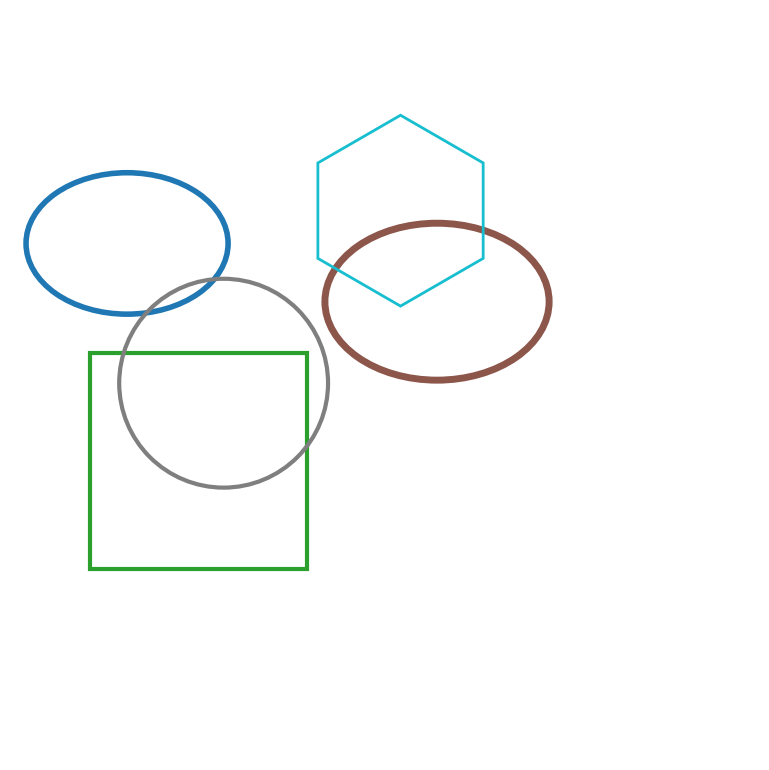[{"shape": "oval", "thickness": 2, "radius": 0.66, "center": [0.165, 0.684]}, {"shape": "square", "thickness": 1.5, "radius": 0.7, "center": [0.258, 0.401]}, {"shape": "oval", "thickness": 2.5, "radius": 0.73, "center": [0.568, 0.608]}, {"shape": "circle", "thickness": 1.5, "radius": 0.68, "center": [0.29, 0.502]}, {"shape": "hexagon", "thickness": 1, "radius": 0.62, "center": [0.52, 0.726]}]